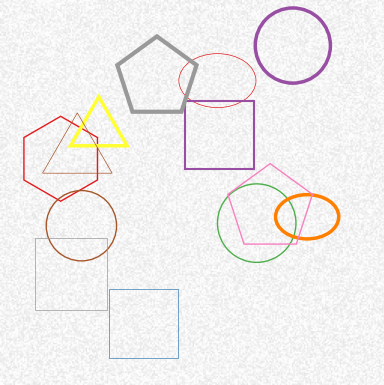[{"shape": "oval", "thickness": 0.5, "radius": 0.5, "center": [0.565, 0.791]}, {"shape": "hexagon", "thickness": 1, "radius": 0.55, "center": [0.158, 0.588]}, {"shape": "square", "thickness": 0.5, "radius": 0.45, "center": [0.372, 0.161]}, {"shape": "circle", "thickness": 1, "radius": 0.51, "center": [0.667, 0.42]}, {"shape": "square", "thickness": 1.5, "radius": 0.45, "center": [0.57, 0.649]}, {"shape": "circle", "thickness": 2.5, "radius": 0.49, "center": [0.761, 0.882]}, {"shape": "oval", "thickness": 2.5, "radius": 0.41, "center": [0.798, 0.437]}, {"shape": "triangle", "thickness": 2.5, "radius": 0.42, "center": [0.257, 0.664]}, {"shape": "triangle", "thickness": 0.5, "radius": 0.52, "center": [0.201, 0.602]}, {"shape": "circle", "thickness": 1, "radius": 0.46, "center": [0.211, 0.414]}, {"shape": "pentagon", "thickness": 1, "radius": 0.58, "center": [0.702, 0.459]}, {"shape": "square", "thickness": 0.5, "radius": 0.47, "center": [0.184, 0.289]}, {"shape": "pentagon", "thickness": 3, "radius": 0.54, "center": [0.408, 0.797]}]